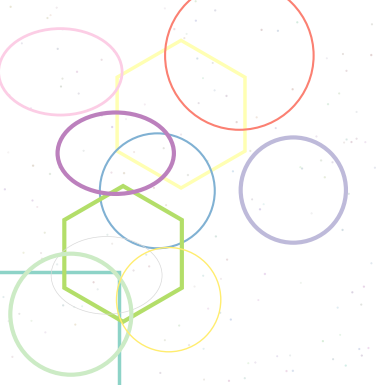[{"shape": "square", "thickness": 2.5, "radius": 0.82, "center": [0.145, 0.131]}, {"shape": "hexagon", "thickness": 2.5, "radius": 0.96, "center": [0.47, 0.703]}, {"shape": "circle", "thickness": 3, "radius": 0.68, "center": [0.762, 0.506]}, {"shape": "circle", "thickness": 1.5, "radius": 0.96, "center": [0.622, 0.856]}, {"shape": "circle", "thickness": 1.5, "radius": 0.75, "center": [0.409, 0.504]}, {"shape": "hexagon", "thickness": 3, "radius": 0.88, "center": [0.32, 0.341]}, {"shape": "oval", "thickness": 2, "radius": 0.8, "center": [0.157, 0.813]}, {"shape": "oval", "thickness": 0.5, "radius": 0.72, "center": [0.277, 0.285]}, {"shape": "oval", "thickness": 3, "radius": 0.76, "center": [0.301, 0.602]}, {"shape": "circle", "thickness": 3, "radius": 0.79, "center": [0.184, 0.184]}, {"shape": "circle", "thickness": 1, "radius": 0.68, "center": [0.438, 0.222]}]